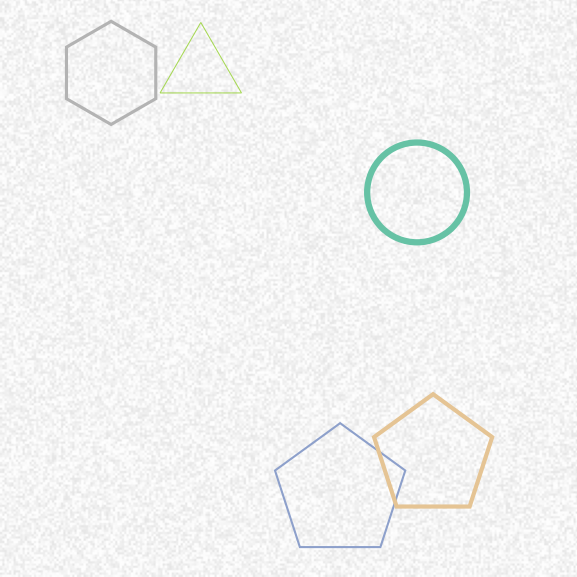[{"shape": "circle", "thickness": 3, "radius": 0.43, "center": [0.722, 0.666]}, {"shape": "pentagon", "thickness": 1, "radius": 0.59, "center": [0.589, 0.148]}, {"shape": "triangle", "thickness": 0.5, "radius": 0.41, "center": [0.348, 0.879]}, {"shape": "pentagon", "thickness": 2, "radius": 0.54, "center": [0.75, 0.209]}, {"shape": "hexagon", "thickness": 1.5, "radius": 0.45, "center": [0.192, 0.873]}]